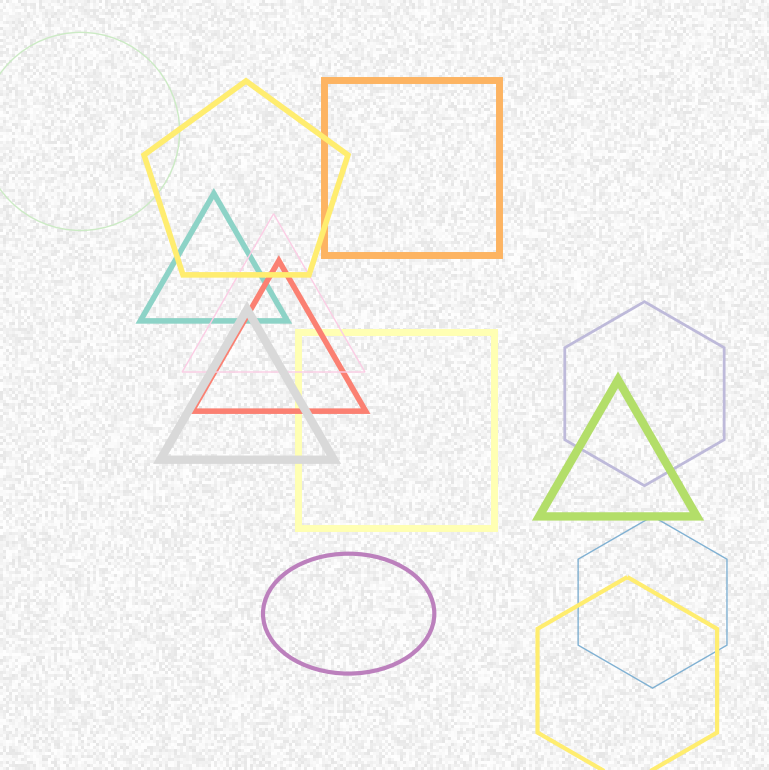[{"shape": "triangle", "thickness": 2, "radius": 0.55, "center": [0.278, 0.638]}, {"shape": "square", "thickness": 2.5, "radius": 0.64, "center": [0.514, 0.441]}, {"shape": "hexagon", "thickness": 1, "radius": 0.6, "center": [0.837, 0.489]}, {"shape": "triangle", "thickness": 2, "radius": 0.65, "center": [0.362, 0.531]}, {"shape": "hexagon", "thickness": 0.5, "radius": 0.56, "center": [0.847, 0.218]}, {"shape": "square", "thickness": 2.5, "radius": 0.57, "center": [0.534, 0.783]}, {"shape": "triangle", "thickness": 3, "radius": 0.59, "center": [0.803, 0.388]}, {"shape": "triangle", "thickness": 0.5, "radius": 0.69, "center": [0.355, 0.585]}, {"shape": "triangle", "thickness": 3, "radius": 0.65, "center": [0.321, 0.468]}, {"shape": "oval", "thickness": 1.5, "radius": 0.56, "center": [0.453, 0.203]}, {"shape": "circle", "thickness": 0.5, "radius": 0.64, "center": [0.105, 0.829]}, {"shape": "hexagon", "thickness": 1.5, "radius": 0.67, "center": [0.815, 0.116]}, {"shape": "pentagon", "thickness": 2, "radius": 0.7, "center": [0.319, 0.756]}]